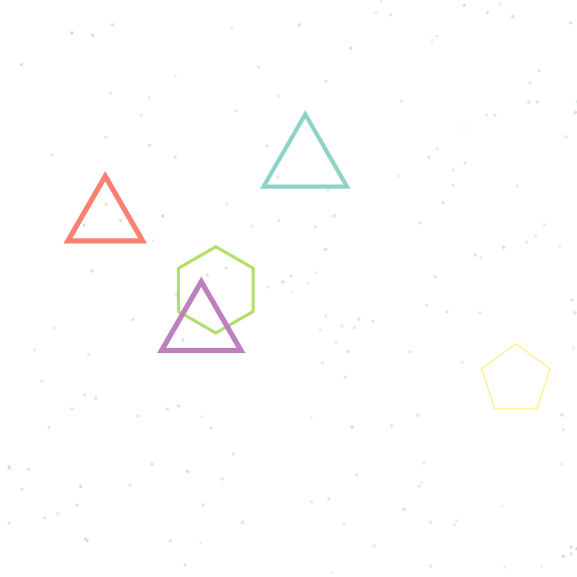[{"shape": "triangle", "thickness": 2, "radius": 0.42, "center": [0.529, 0.718]}, {"shape": "triangle", "thickness": 2.5, "radius": 0.37, "center": [0.182, 0.619]}, {"shape": "hexagon", "thickness": 1.5, "radius": 0.37, "center": [0.374, 0.497]}, {"shape": "triangle", "thickness": 2.5, "radius": 0.4, "center": [0.349, 0.432]}, {"shape": "pentagon", "thickness": 0.5, "radius": 0.31, "center": [0.893, 0.341]}]